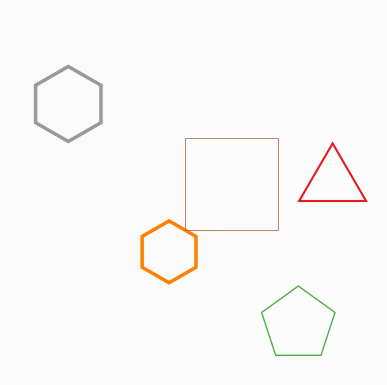[{"shape": "triangle", "thickness": 1.5, "radius": 0.5, "center": [0.858, 0.528]}, {"shape": "pentagon", "thickness": 1, "radius": 0.5, "center": [0.77, 0.158]}, {"shape": "hexagon", "thickness": 2.5, "radius": 0.4, "center": [0.436, 0.346]}, {"shape": "square", "thickness": 0.5, "radius": 0.6, "center": [0.598, 0.522]}, {"shape": "hexagon", "thickness": 2.5, "radius": 0.49, "center": [0.176, 0.73]}]